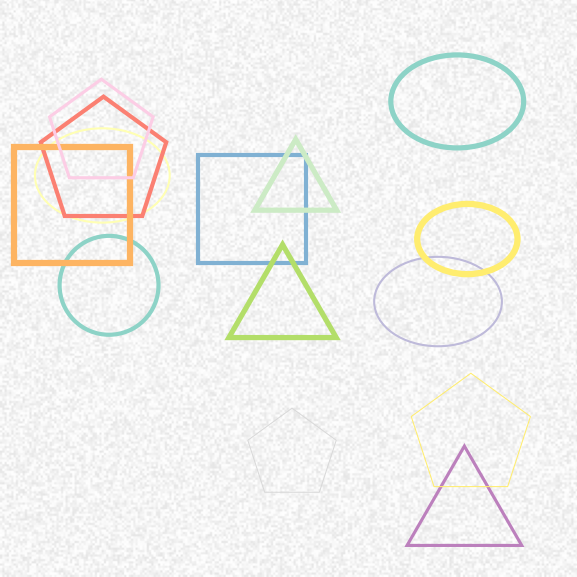[{"shape": "oval", "thickness": 2.5, "radius": 0.58, "center": [0.792, 0.824]}, {"shape": "circle", "thickness": 2, "radius": 0.43, "center": [0.189, 0.505]}, {"shape": "oval", "thickness": 1, "radius": 0.58, "center": [0.177, 0.695]}, {"shape": "oval", "thickness": 1, "radius": 0.55, "center": [0.759, 0.477]}, {"shape": "pentagon", "thickness": 2, "radius": 0.57, "center": [0.179, 0.718]}, {"shape": "square", "thickness": 2, "radius": 0.47, "center": [0.436, 0.637]}, {"shape": "square", "thickness": 3, "radius": 0.5, "center": [0.125, 0.643]}, {"shape": "triangle", "thickness": 2.5, "radius": 0.54, "center": [0.489, 0.468]}, {"shape": "pentagon", "thickness": 1.5, "radius": 0.47, "center": [0.176, 0.768]}, {"shape": "pentagon", "thickness": 0.5, "radius": 0.4, "center": [0.506, 0.212]}, {"shape": "triangle", "thickness": 1.5, "radius": 0.57, "center": [0.804, 0.112]}, {"shape": "triangle", "thickness": 2.5, "radius": 0.41, "center": [0.512, 0.676]}, {"shape": "pentagon", "thickness": 0.5, "radius": 0.54, "center": [0.815, 0.244]}, {"shape": "oval", "thickness": 3, "radius": 0.43, "center": [0.809, 0.585]}]